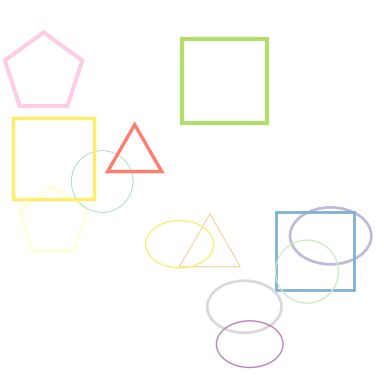[{"shape": "circle", "thickness": 0.5, "radius": 0.4, "center": [0.265, 0.528]}, {"shape": "pentagon", "thickness": 1, "radius": 0.47, "center": [0.139, 0.423]}, {"shape": "oval", "thickness": 2, "radius": 0.53, "center": [0.859, 0.387]}, {"shape": "triangle", "thickness": 2.5, "radius": 0.41, "center": [0.35, 0.595]}, {"shape": "square", "thickness": 2, "radius": 0.51, "center": [0.819, 0.347]}, {"shape": "triangle", "thickness": 0.5, "radius": 0.46, "center": [0.545, 0.353]}, {"shape": "square", "thickness": 3, "radius": 0.55, "center": [0.583, 0.789]}, {"shape": "pentagon", "thickness": 3, "radius": 0.53, "center": [0.113, 0.81]}, {"shape": "oval", "thickness": 2, "radius": 0.48, "center": [0.635, 0.203]}, {"shape": "oval", "thickness": 1, "radius": 0.43, "center": [0.649, 0.106]}, {"shape": "circle", "thickness": 1, "radius": 0.41, "center": [0.798, 0.294]}, {"shape": "oval", "thickness": 1, "radius": 0.44, "center": [0.467, 0.366]}, {"shape": "square", "thickness": 2.5, "radius": 0.53, "center": [0.14, 0.587]}]